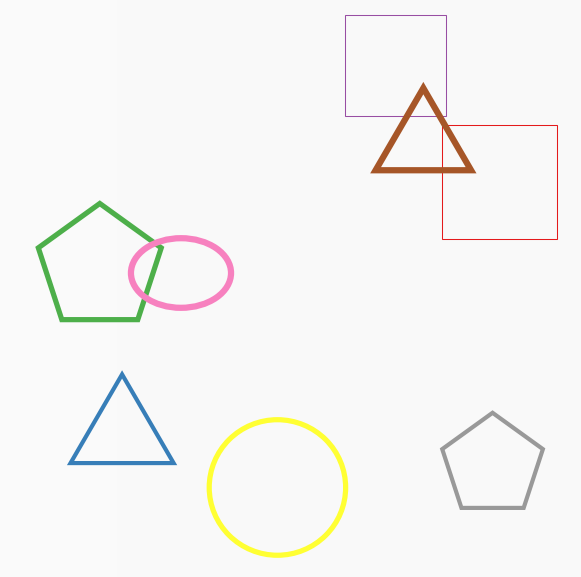[{"shape": "square", "thickness": 0.5, "radius": 0.49, "center": [0.859, 0.684]}, {"shape": "triangle", "thickness": 2, "radius": 0.51, "center": [0.21, 0.248]}, {"shape": "pentagon", "thickness": 2.5, "radius": 0.56, "center": [0.172, 0.536]}, {"shape": "square", "thickness": 0.5, "radius": 0.44, "center": [0.68, 0.885]}, {"shape": "circle", "thickness": 2.5, "radius": 0.59, "center": [0.477, 0.155]}, {"shape": "triangle", "thickness": 3, "radius": 0.47, "center": [0.728, 0.752]}, {"shape": "oval", "thickness": 3, "radius": 0.43, "center": [0.311, 0.526]}, {"shape": "pentagon", "thickness": 2, "radius": 0.46, "center": [0.847, 0.193]}]